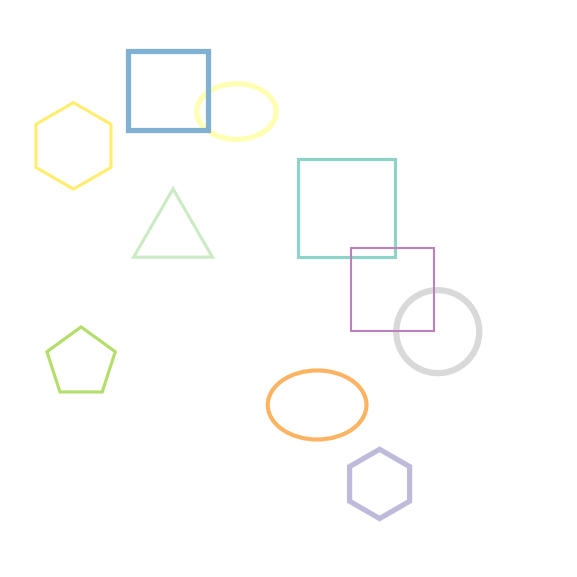[{"shape": "square", "thickness": 1.5, "radius": 0.42, "center": [0.6, 0.639]}, {"shape": "oval", "thickness": 2.5, "radius": 0.34, "center": [0.409, 0.806]}, {"shape": "hexagon", "thickness": 2.5, "radius": 0.3, "center": [0.657, 0.161]}, {"shape": "square", "thickness": 2.5, "radius": 0.34, "center": [0.291, 0.843]}, {"shape": "oval", "thickness": 2, "radius": 0.43, "center": [0.549, 0.298]}, {"shape": "pentagon", "thickness": 1.5, "radius": 0.31, "center": [0.14, 0.371]}, {"shape": "circle", "thickness": 3, "radius": 0.36, "center": [0.758, 0.425]}, {"shape": "square", "thickness": 1, "radius": 0.36, "center": [0.679, 0.497]}, {"shape": "triangle", "thickness": 1.5, "radius": 0.39, "center": [0.3, 0.593]}, {"shape": "hexagon", "thickness": 1.5, "radius": 0.37, "center": [0.127, 0.747]}]